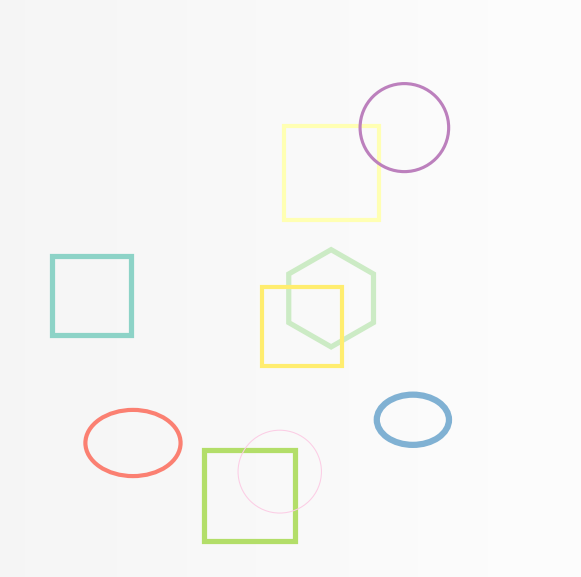[{"shape": "square", "thickness": 2.5, "radius": 0.34, "center": [0.157, 0.488]}, {"shape": "square", "thickness": 2, "radius": 0.41, "center": [0.57, 0.699]}, {"shape": "oval", "thickness": 2, "radius": 0.41, "center": [0.229, 0.232]}, {"shape": "oval", "thickness": 3, "radius": 0.31, "center": [0.71, 0.272]}, {"shape": "square", "thickness": 2.5, "radius": 0.39, "center": [0.429, 0.141]}, {"shape": "circle", "thickness": 0.5, "radius": 0.36, "center": [0.481, 0.182]}, {"shape": "circle", "thickness": 1.5, "radius": 0.38, "center": [0.696, 0.778]}, {"shape": "hexagon", "thickness": 2.5, "radius": 0.42, "center": [0.57, 0.483]}, {"shape": "square", "thickness": 2, "radius": 0.34, "center": [0.519, 0.434]}]